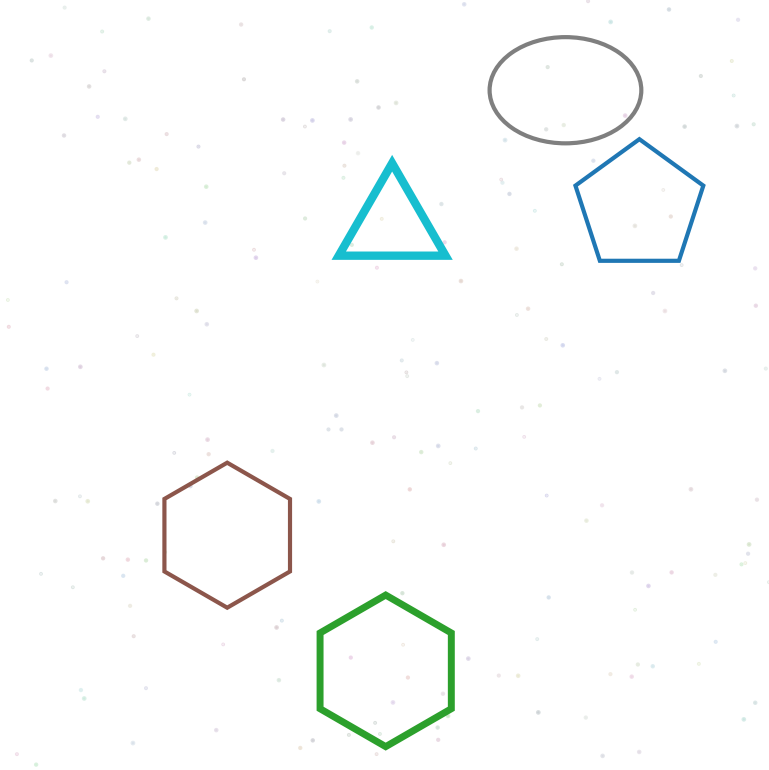[{"shape": "pentagon", "thickness": 1.5, "radius": 0.44, "center": [0.83, 0.732]}, {"shape": "hexagon", "thickness": 2.5, "radius": 0.49, "center": [0.501, 0.129]}, {"shape": "hexagon", "thickness": 1.5, "radius": 0.47, "center": [0.295, 0.305]}, {"shape": "oval", "thickness": 1.5, "radius": 0.49, "center": [0.734, 0.883]}, {"shape": "triangle", "thickness": 3, "radius": 0.4, "center": [0.509, 0.708]}]